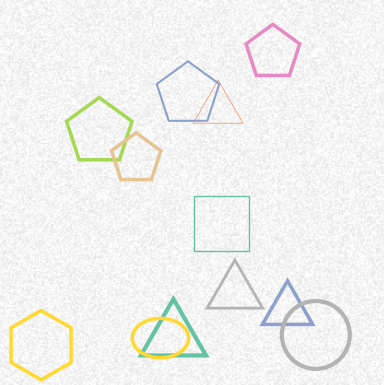[{"shape": "square", "thickness": 1, "radius": 0.36, "center": [0.574, 0.419]}, {"shape": "triangle", "thickness": 3, "radius": 0.49, "center": [0.45, 0.126]}, {"shape": "triangle", "thickness": 0.5, "radius": 0.37, "center": [0.567, 0.717]}, {"shape": "pentagon", "thickness": 1.5, "radius": 0.43, "center": [0.488, 0.755]}, {"shape": "triangle", "thickness": 2.5, "radius": 0.38, "center": [0.747, 0.195]}, {"shape": "pentagon", "thickness": 2.5, "radius": 0.37, "center": [0.709, 0.863]}, {"shape": "pentagon", "thickness": 2.5, "radius": 0.45, "center": [0.258, 0.657]}, {"shape": "oval", "thickness": 2.5, "radius": 0.37, "center": [0.417, 0.122]}, {"shape": "hexagon", "thickness": 2.5, "radius": 0.45, "center": [0.107, 0.103]}, {"shape": "pentagon", "thickness": 2.5, "radius": 0.34, "center": [0.354, 0.588]}, {"shape": "triangle", "thickness": 2, "radius": 0.42, "center": [0.61, 0.241]}, {"shape": "circle", "thickness": 3, "radius": 0.44, "center": [0.82, 0.13]}]